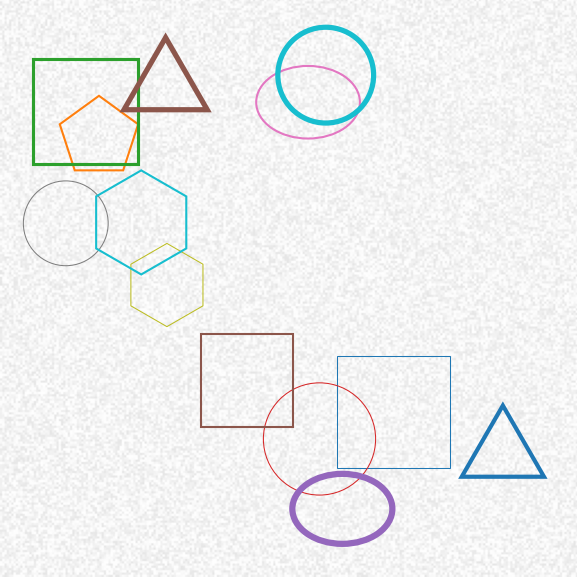[{"shape": "triangle", "thickness": 2, "radius": 0.41, "center": [0.871, 0.215]}, {"shape": "square", "thickness": 0.5, "radius": 0.49, "center": [0.682, 0.285]}, {"shape": "pentagon", "thickness": 1, "radius": 0.36, "center": [0.171, 0.762]}, {"shape": "square", "thickness": 1.5, "radius": 0.45, "center": [0.148, 0.806]}, {"shape": "circle", "thickness": 0.5, "radius": 0.49, "center": [0.553, 0.239]}, {"shape": "oval", "thickness": 3, "radius": 0.43, "center": [0.593, 0.118]}, {"shape": "square", "thickness": 1, "radius": 0.4, "center": [0.428, 0.34]}, {"shape": "triangle", "thickness": 2.5, "radius": 0.42, "center": [0.287, 0.851]}, {"shape": "oval", "thickness": 1, "radius": 0.45, "center": [0.533, 0.822]}, {"shape": "circle", "thickness": 0.5, "radius": 0.37, "center": [0.114, 0.612]}, {"shape": "hexagon", "thickness": 0.5, "radius": 0.36, "center": [0.289, 0.506]}, {"shape": "hexagon", "thickness": 1, "radius": 0.45, "center": [0.245, 0.614]}, {"shape": "circle", "thickness": 2.5, "radius": 0.41, "center": [0.564, 0.869]}]